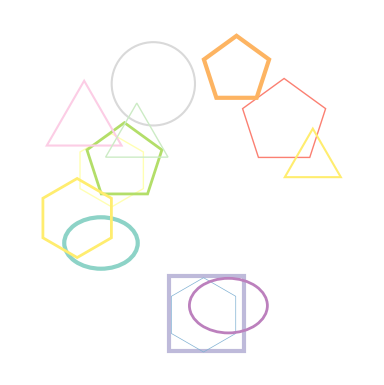[{"shape": "oval", "thickness": 3, "radius": 0.48, "center": [0.262, 0.369]}, {"shape": "hexagon", "thickness": 1, "radius": 0.48, "center": [0.29, 0.558]}, {"shape": "square", "thickness": 3, "radius": 0.49, "center": [0.536, 0.187]}, {"shape": "pentagon", "thickness": 1, "radius": 0.57, "center": [0.738, 0.683]}, {"shape": "hexagon", "thickness": 0.5, "radius": 0.48, "center": [0.529, 0.182]}, {"shape": "pentagon", "thickness": 3, "radius": 0.44, "center": [0.614, 0.818]}, {"shape": "pentagon", "thickness": 2, "radius": 0.51, "center": [0.323, 0.579]}, {"shape": "triangle", "thickness": 1.5, "radius": 0.56, "center": [0.219, 0.678]}, {"shape": "circle", "thickness": 1.5, "radius": 0.54, "center": [0.398, 0.782]}, {"shape": "oval", "thickness": 2, "radius": 0.51, "center": [0.593, 0.206]}, {"shape": "triangle", "thickness": 1, "radius": 0.47, "center": [0.355, 0.639]}, {"shape": "hexagon", "thickness": 2, "radius": 0.51, "center": [0.2, 0.434]}, {"shape": "triangle", "thickness": 1.5, "radius": 0.42, "center": [0.813, 0.582]}]